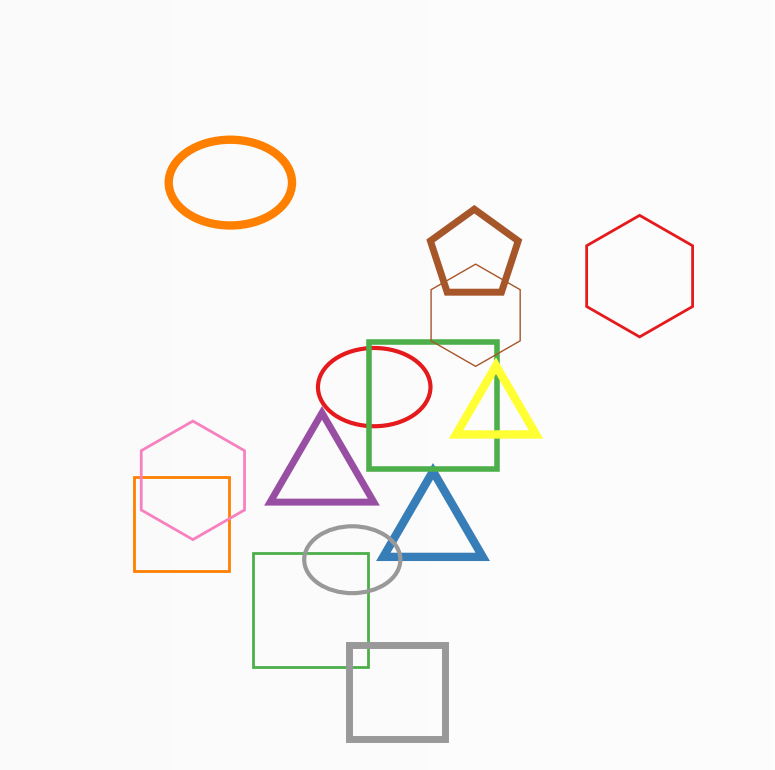[{"shape": "oval", "thickness": 1.5, "radius": 0.36, "center": [0.483, 0.497]}, {"shape": "hexagon", "thickness": 1, "radius": 0.39, "center": [0.825, 0.641]}, {"shape": "triangle", "thickness": 3, "radius": 0.37, "center": [0.559, 0.314]}, {"shape": "square", "thickness": 2, "radius": 0.41, "center": [0.559, 0.474]}, {"shape": "square", "thickness": 1, "radius": 0.37, "center": [0.4, 0.208]}, {"shape": "triangle", "thickness": 2.5, "radius": 0.39, "center": [0.415, 0.387]}, {"shape": "square", "thickness": 1, "radius": 0.31, "center": [0.235, 0.32]}, {"shape": "oval", "thickness": 3, "radius": 0.4, "center": [0.297, 0.763]}, {"shape": "triangle", "thickness": 3, "radius": 0.3, "center": [0.64, 0.466]}, {"shape": "hexagon", "thickness": 0.5, "radius": 0.33, "center": [0.614, 0.591]}, {"shape": "pentagon", "thickness": 2.5, "radius": 0.3, "center": [0.612, 0.669]}, {"shape": "hexagon", "thickness": 1, "radius": 0.38, "center": [0.249, 0.376]}, {"shape": "oval", "thickness": 1.5, "radius": 0.31, "center": [0.455, 0.273]}, {"shape": "square", "thickness": 2.5, "radius": 0.31, "center": [0.512, 0.101]}]